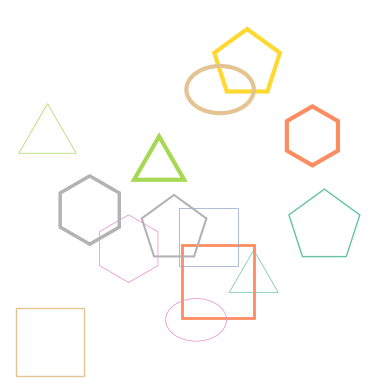[{"shape": "triangle", "thickness": 0.5, "radius": 0.37, "center": [0.659, 0.277]}, {"shape": "pentagon", "thickness": 1, "radius": 0.48, "center": [0.842, 0.412]}, {"shape": "hexagon", "thickness": 3, "radius": 0.38, "center": [0.811, 0.647]}, {"shape": "square", "thickness": 2, "radius": 0.47, "center": [0.565, 0.269]}, {"shape": "square", "thickness": 0.5, "radius": 0.38, "center": [0.542, 0.384]}, {"shape": "oval", "thickness": 0.5, "radius": 0.4, "center": [0.509, 0.169]}, {"shape": "hexagon", "thickness": 0.5, "radius": 0.44, "center": [0.334, 0.354]}, {"shape": "triangle", "thickness": 3, "radius": 0.38, "center": [0.413, 0.571]}, {"shape": "triangle", "thickness": 0.5, "radius": 0.43, "center": [0.123, 0.645]}, {"shape": "pentagon", "thickness": 3, "radius": 0.45, "center": [0.642, 0.835]}, {"shape": "oval", "thickness": 3, "radius": 0.44, "center": [0.572, 0.767]}, {"shape": "square", "thickness": 1, "radius": 0.44, "center": [0.13, 0.112]}, {"shape": "hexagon", "thickness": 2.5, "radius": 0.44, "center": [0.233, 0.454]}, {"shape": "pentagon", "thickness": 1.5, "radius": 0.44, "center": [0.452, 0.405]}]